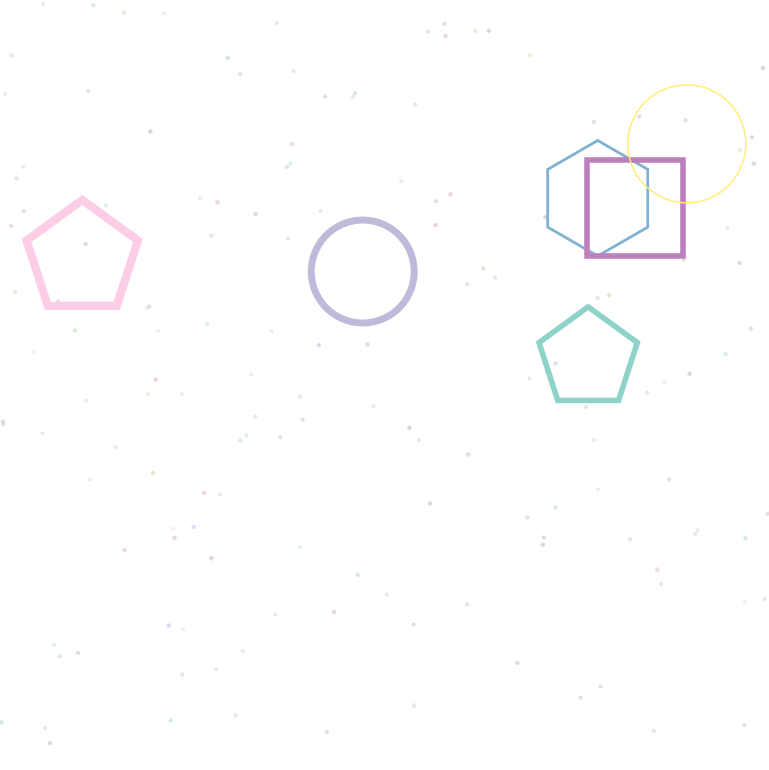[{"shape": "pentagon", "thickness": 2, "radius": 0.34, "center": [0.764, 0.534]}, {"shape": "circle", "thickness": 2.5, "radius": 0.33, "center": [0.471, 0.647]}, {"shape": "hexagon", "thickness": 1, "radius": 0.38, "center": [0.776, 0.743]}, {"shape": "pentagon", "thickness": 3, "radius": 0.38, "center": [0.107, 0.664]}, {"shape": "square", "thickness": 2, "radius": 0.31, "center": [0.825, 0.73]}, {"shape": "circle", "thickness": 0.5, "radius": 0.38, "center": [0.892, 0.813]}]